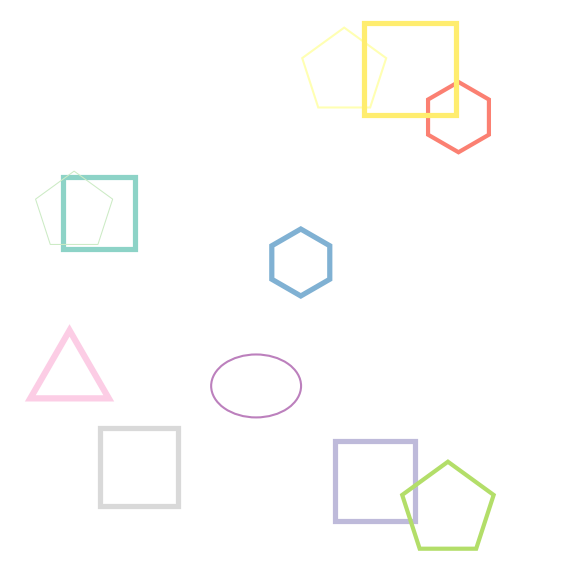[{"shape": "square", "thickness": 2.5, "radius": 0.31, "center": [0.171, 0.63]}, {"shape": "pentagon", "thickness": 1, "radius": 0.38, "center": [0.596, 0.875]}, {"shape": "square", "thickness": 2.5, "radius": 0.35, "center": [0.65, 0.166]}, {"shape": "hexagon", "thickness": 2, "radius": 0.3, "center": [0.794, 0.796]}, {"shape": "hexagon", "thickness": 2.5, "radius": 0.29, "center": [0.521, 0.545]}, {"shape": "pentagon", "thickness": 2, "radius": 0.42, "center": [0.776, 0.116]}, {"shape": "triangle", "thickness": 3, "radius": 0.39, "center": [0.12, 0.349]}, {"shape": "square", "thickness": 2.5, "radius": 0.34, "center": [0.241, 0.191]}, {"shape": "oval", "thickness": 1, "radius": 0.39, "center": [0.443, 0.331]}, {"shape": "pentagon", "thickness": 0.5, "radius": 0.35, "center": [0.128, 0.633]}, {"shape": "square", "thickness": 2.5, "radius": 0.4, "center": [0.71, 0.88]}]